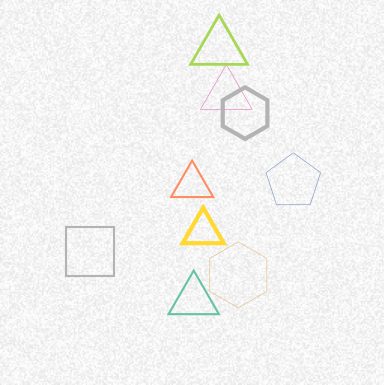[{"shape": "triangle", "thickness": 1.5, "radius": 0.38, "center": [0.503, 0.222]}, {"shape": "triangle", "thickness": 1.5, "radius": 0.32, "center": [0.499, 0.52]}, {"shape": "pentagon", "thickness": 0.5, "radius": 0.37, "center": [0.762, 0.529]}, {"shape": "triangle", "thickness": 0.5, "radius": 0.39, "center": [0.588, 0.755]}, {"shape": "triangle", "thickness": 2, "radius": 0.43, "center": [0.569, 0.876]}, {"shape": "triangle", "thickness": 3, "radius": 0.31, "center": [0.528, 0.399]}, {"shape": "hexagon", "thickness": 0.5, "radius": 0.43, "center": [0.619, 0.286]}, {"shape": "hexagon", "thickness": 3, "radius": 0.33, "center": [0.637, 0.706]}, {"shape": "square", "thickness": 1.5, "radius": 0.31, "center": [0.234, 0.347]}]